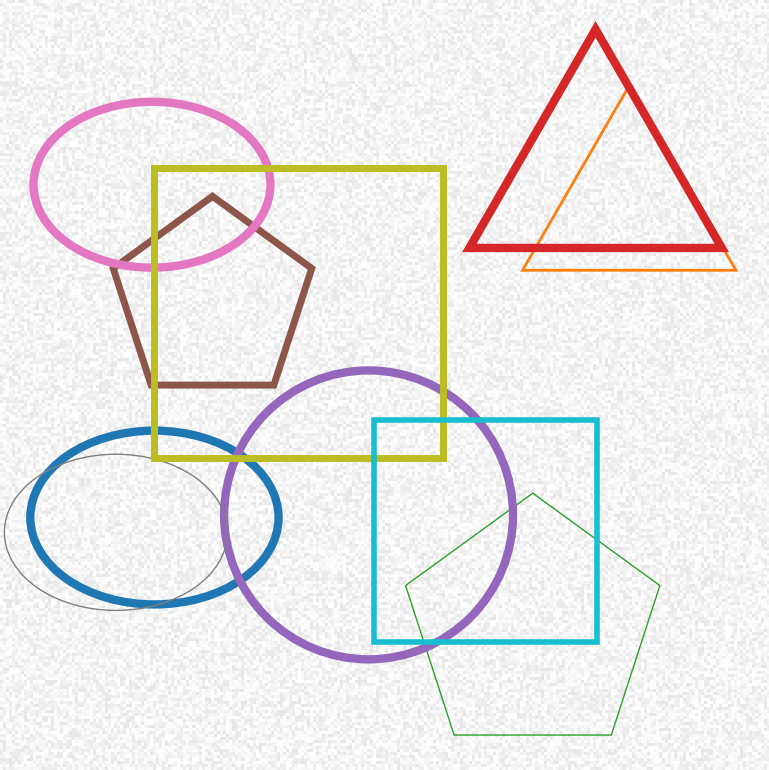[{"shape": "oval", "thickness": 3, "radius": 0.81, "center": [0.201, 0.328]}, {"shape": "triangle", "thickness": 1, "radius": 0.8, "center": [0.817, 0.729]}, {"shape": "pentagon", "thickness": 0.5, "radius": 0.87, "center": [0.692, 0.186]}, {"shape": "triangle", "thickness": 3, "radius": 0.95, "center": [0.773, 0.773]}, {"shape": "circle", "thickness": 3, "radius": 0.94, "center": [0.479, 0.331]}, {"shape": "pentagon", "thickness": 2.5, "radius": 0.68, "center": [0.276, 0.61]}, {"shape": "oval", "thickness": 3, "radius": 0.77, "center": [0.197, 0.76]}, {"shape": "oval", "thickness": 0.5, "radius": 0.72, "center": [0.151, 0.309]}, {"shape": "square", "thickness": 2.5, "radius": 0.94, "center": [0.388, 0.594]}, {"shape": "square", "thickness": 2, "radius": 0.72, "center": [0.631, 0.31]}]